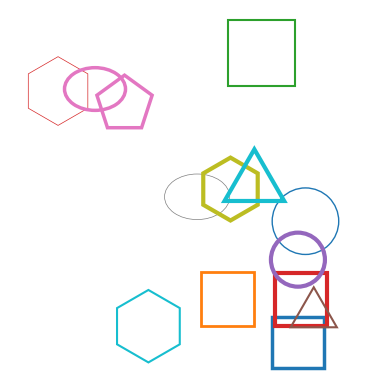[{"shape": "square", "thickness": 2.5, "radius": 0.34, "center": [0.773, 0.11]}, {"shape": "circle", "thickness": 1, "radius": 0.43, "center": [0.793, 0.425]}, {"shape": "square", "thickness": 2, "radius": 0.34, "center": [0.591, 0.223]}, {"shape": "square", "thickness": 1.5, "radius": 0.43, "center": [0.679, 0.863]}, {"shape": "square", "thickness": 3, "radius": 0.34, "center": [0.782, 0.222]}, {"shape": "hexagon", "thickness": 0.5, "radius": 0.45, "center": [0.151, 0.764]}, {"shape": "circle", "thickness": 3, "radius": 0.35, "center": [0.774, 0.326]}, {"shape": "triangle", "thickness": 1.5, "radius": 0.35, "center": [0.815, 0.185]}, {"shape": "oval", "thickness": 2.5, "radius": 0.4, "center": [0.247, 0.769]}, {"shape": "pentagon", "thickness": 2.5, "radius": 0.38, "center": [0.323, 0.729]}, {"shape": "oval", "thickness": 0.5, "radius": 0.42, "center": [0.512, 0.489]}, {"shape": "hexagon", "thickness": 3, "radius": 0.41, "center": [0.599, 0.509]}, {"shape": "triangle", "thickness": 3, "radius": 0.45, "center": [0.661, 0.523]}, {"shape": "hexagon", "thickness": 1.5, "radius": 0.47, "center": [0.385, 0.153]}]